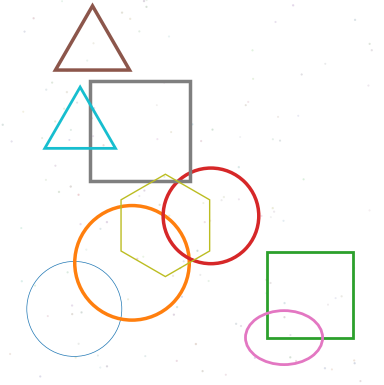[{"shape": "circle", "thickness": 0.5, "radius": 0.62, "center": [0.193, 0.198]}, {"shape": "circle", "thickness": 2.5, "radius": 0.74, "center": [0.343, 0.317]}, {"shape": "square", "thickness": 2, "radius": 0.56, "center": [0.806, 0.234]}, {"shape": "circle", "thickness": 2.5, "radius": 0.62, "center": [0.548, 0.439]}, {"shape": "triangle", "thickness": 2.5, "radius": 0.56, "center": [0.24, 0.874]}, {"shape": "oval", "thickness": 2, "radius": 0.5, "center": [0.738, 0.123]}, {"shape": "square", "thickness": 2.5, "radius": 0.65, "center": [0.364, 0.66]}, {"shape": "hexagon", "thickness": 1, "radius": 0.66, "center": [0.429, 0.415]}, {"shape": "triangle", "thickness": 2, "radius": 0.53, "center": [0.208, 0.668]}]